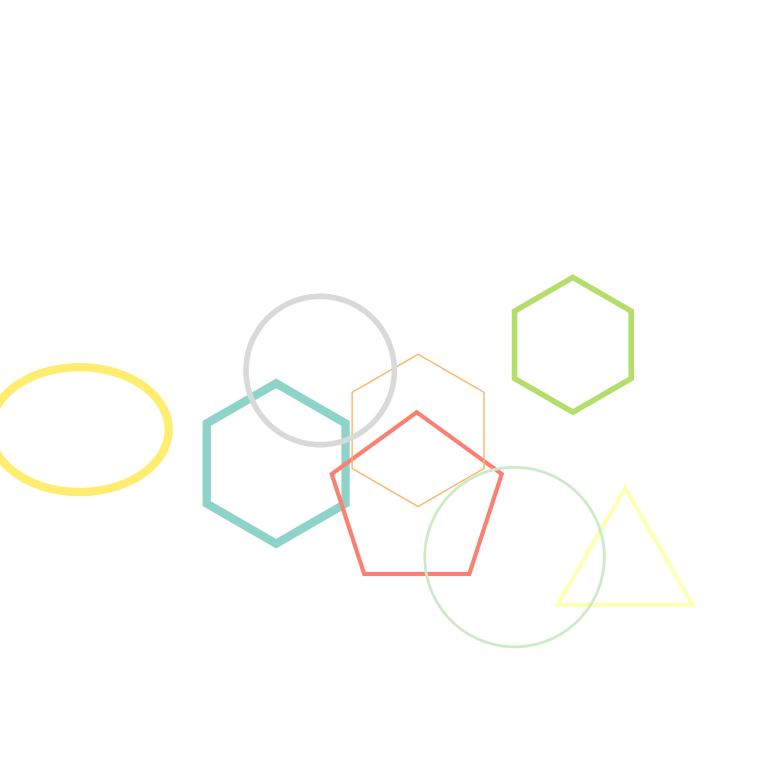[{"shape": "hexagon", "thickness": 3, "radius": 0.52, "center": [0.359, 0.398]}, {"shape": "triangle", "thickness": 1.5, "radius": 0.51, "center": [0.812, 0.265]}, {"shape": "pentagon", "thickness": 1.5, "radius": 0.58, "center": [0.541, 0.348]}, {"shape": "hexagon", "thickness": 0.5, "radius": 0.49, "center": [0.543, 0.441]}, {"shape": "hexagon", "thickness": 2, "radius": 0.44, "center": [0.744, 0.552]}, {"shape": "circle", "thickness": 2, "radius": 0.48, "center": [0.416, 0.519]}, {"shape": "circle", "thickness": 1, "radius": 0.58, "center": [0.668, 0.277]}, {"shape": "oval", "thickness": 3, "radius": 0.58, "center": [0.103, 0.442]}]